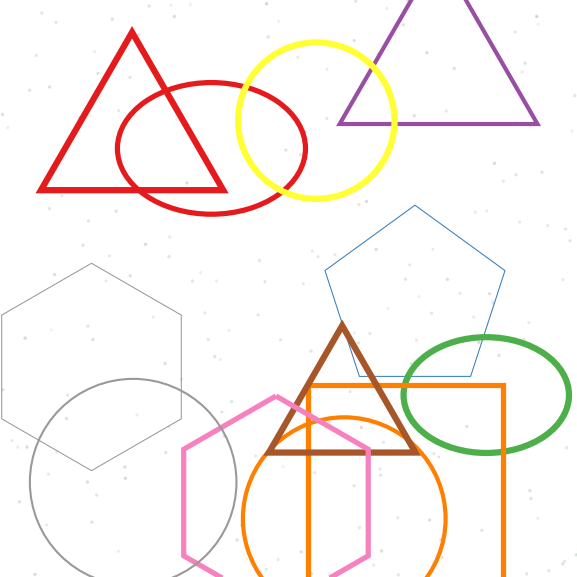[{"shape": "triangle", "thickness": 3, "radius": 0.91, "center": [0.229, 0.761]}, {"shape": "oval", "thickness": 2.5, "radius": 0.81, "center": [0.366, 0.742]}, {"shape": "pentagon", "thickness": 0.5, "radius": 0.82, "center": [0.719, 0.48]}, {"shape": "oval", "thickness": 3, "radius": 0.72, "center": [0.842, 0.315]}, {"shape": "triangle", "thickness": 2, "radius": 0.99, "center": [0.759, 0.883]}, {"shape": "square", "thickness": 2.5, "radius": 0.84, "center": [0.702, 0.165]}, {"shape": "circle", "thickness": 2, "radius": 0.88, "center": [0.596, 0.101]}, {"shape": "circle", "thickness": 3, "radius": 0.68, "center": [0.548, 0.79]}, {"shape": "triangle", "thickness": 3, "radius": 0.73, "center": [0.592, 0.289]}, {"shape": "hexagon", "thickness": 2.5, "radius": 0.92, "center": [0.478, 0.129]}, {"shape": "circle", "thickness": 1, "radius": 0.89, "center": [0.231, 0.164]}, {"shape": "hexagon", "thickness": 0.5, "radius": 0.9, "center": [0.158, 0.364]}]